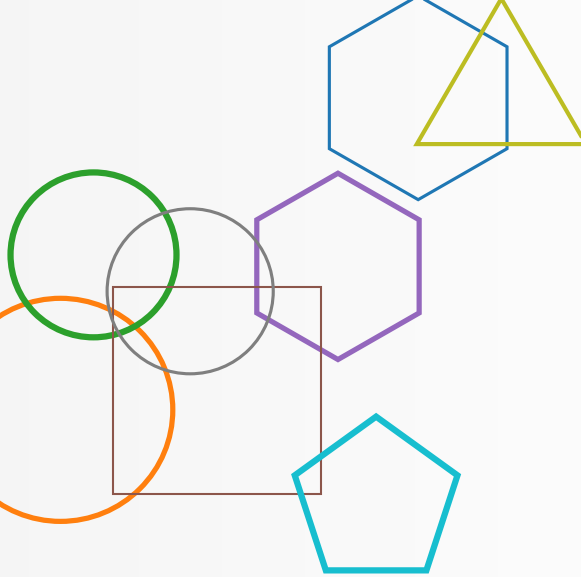[{"shape": "hexagon", "thickness": 1.5, "radius": 0.88, "center": [0.719, 0.83]}, {"shape": "circle", "thickness": 2.5, "radius": 0.97, "center": [0.104, 0.289]}, {"shape": "circle", "thickness": 3, "radius": 0.71, "center": [0.161, 0.558]}, {"shape": "hexagon", "thickness": 2.5, "radius": 0.81, "center": [0.581, 0.538]}, {"shape": "square", "thickness": 1, "radius": 0.89, "center": [0.373, 0.323]}, {"shape": "circle", "thickness": 1.5, "radius": 0.71, "center": [0.327, 0.495]}, {"shape": "triangle", "thickness": 2, "radius": 0.84, "center": [0.863, 0.834]}, {"shape": "pentagon", "thickness": 3, "radius": 0.74, "center": [0.647, 0.131]}]